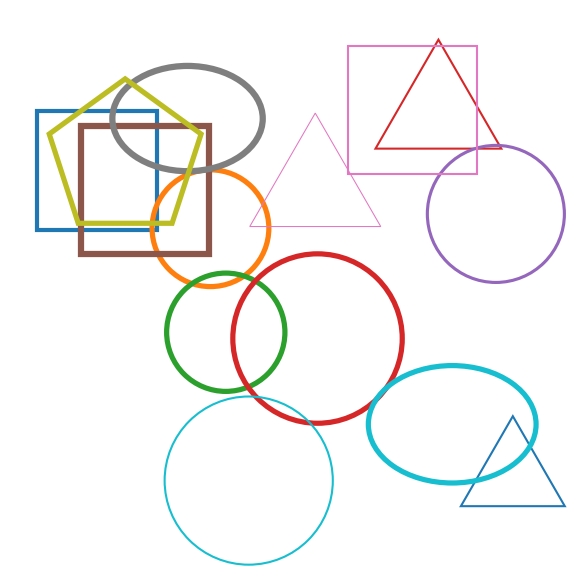[{"shape": "triangle", "thickness": 1, "radius": 0.52, "center": [0.888, 0.175]}, {"shape": "square", "thickness": 2, "radius": 0.52, "center": [0.168, 0.704]}, {"shape": "circle", "thickness": 2.5, "radius": 0.51, "center": [0.364, 0.604]}, {"shape": "circle", "thickness": 2.5, "radius": 0.51, "center": [0.391, 0.424]}, {"shape": "triangle", "thickness": 1, "radius": 0.63, "center": [0.759, 0.805]}, {"shape": "circle", "thickness": 2.5, "radius": 0.73, "center": [0.55, 0.413]}, {"shape": "circle", "thickness": 1.5, "radius": 0.59, "center": [0.859, 0.629]}, {"shape": "square", "thickness": 3, "radius": 0.55, "center": [0.252, 0.67]}, {"shape": "triangle", "thickness": 0.5, "radius": 0.65, "center": [0.546, 0.672]}, {"shape": "square", "thickness": 1, "radius": 0.56, "center": [0.715, 0.809]}, {"shape": "oval", "thickness": 3, "radius": 0.65, "center": [0.325, 0.794]}, {"shape": "pentagon", "thickness": 2.5, "radius": 0.69, "center": [0.217, 0.724]}, {"shape": "circle", "thickness": 1, "radius": 0.73, "center": [0.431, 0.167]}, {"shape": "oval", "thickness": 2.5, "radius": 0.73, "center": [0.783, 0.264]}]